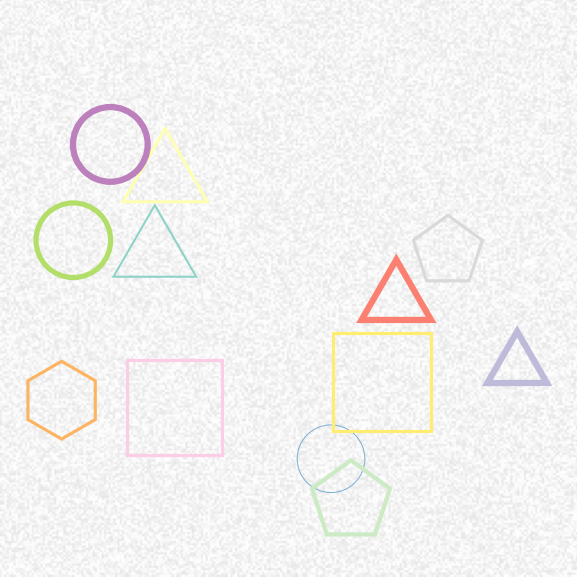[{"shape": "triangle", "thickness": 1, "radius": 0.41, "center": [0.268, 0.561]}, {"shape": "triangle", "thickness": 1.5, "radius": 0.42, "center": [0.286, 0.692]}, {"shape": "triangle", "thickness": 3, "radius": 0.3, "center": [0.895, 0.366]}, {"shape": "triangle", "thickness": 3, "radius": 0.35, "center": [0.686, 0.48]}, {"shape": "circle", "thickness": 0.5, "radius": 0.29, "center": [0.573, 0.205]}, {"shape": "hexagon", "thickness": 1.5, "radius": 0.34, "center": [0.107, 0.306]}, {"shape": "circle", "thickness": 2.5, "radius": 0.32, "center": [0.127, 0.583]}, {"shape": "square", "thickness": 1.5, "radius": 0.41, "center": [0.302, 0.294]}, {"shape": "pentagon", "thickness": 1.5, "radius": 0.31, "center": [0.776, 0.564]}, {"shape": "circle", "thickness": 3, "radius": 0.32, "center": [0.191, 0.749]}, {"shape": "pentagon", "thickness": 2, "radius": 0.36, "center": [0.608, 0.131]}, {"shape": "square", "thickness": 1.5, "radius": 0.42, "center": [0.662, 0.338]}]